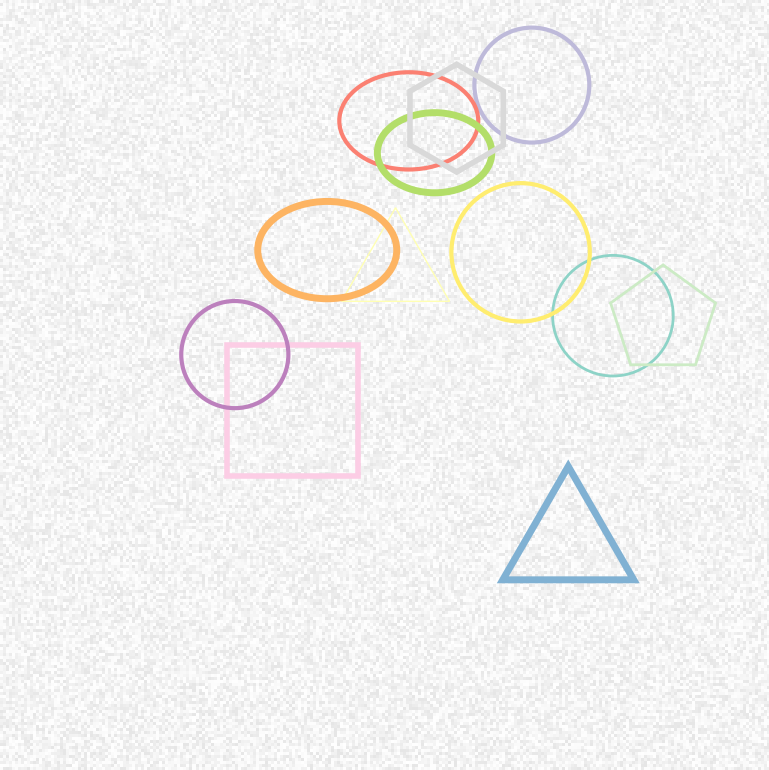[{"shape": "circle", "thickness": 1, "radius": 0.39, "center": [0.796, 0.59]}, {"shape": "triangle", "thickness": 0.5, "radius": 0.41, "center": [0.514, 0.649]}, {"shape": "circle", "thickness": 1.5, "radius": 0.37, "center": [0.691, 0.889]}, {"shape": "oval", "thickness": 1.5, "radius": 0.45, "center": [0.531, 0.843]}, {"shape": "triangle", "thickness": 2.5, "radius": 0.49, "center": [0.738, 0.296]}, {"shape": "oval", "thickness": 2.5, "radius": 0.45, "center": [0.425, 0.675]}, {"shape": "oval", "thickness": 2.5, "radius": 0.37, "center": [0.564, 0.802]}, {"shape": "square", "thickness": 2, "radius": 0.42, "center": [0.38, 0.467]}, {"shape": "hexagon", "thickness": 2, "radius": 0.35, "center": [0.593, 0.847]}, {"shape": "circle", "thickness": 1.5, "radius": 0.35, "center": [0.305, 0.539]}, {"shape": "pentagon", "thickness": 1, "radius": 0.36, "center": [0.861, 0.584]}, {"shape": "circle", "thickness": 1.5, "radius": 0.45, "center": [0.676, 0.672]}]